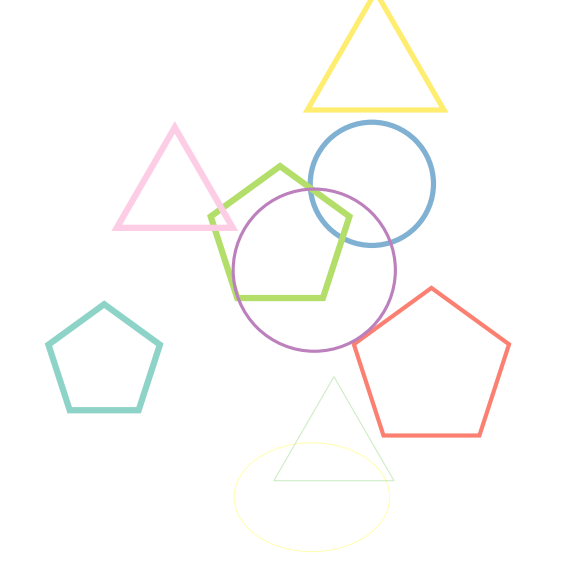[{"shape": "pentagon", "thickness": 3, "radius": 0.51, "center": [0.18, 0.371]}, {"shape": "oval", "thickness": 0.5, "radius": 0.67, "center": [0.54, 0.138]}, {"shape": "pentagon", "thickness": 2, "radius": 0.71, "center": [0.747, 0.359]}, {"shape": "circle", "thickness": 2.5, "radius": 0.53, "center": [0.644, 0.681]}, {"shape": "pentagon", "thickness": 3, "radius": 0.63, "center": [0.485, 0.585]}, {"shape": "triangle", "thickness": 3, "radius": 0.58, "center": [0.303, 0.663]}, {"shape": "circle", "thickness": 1.5, "radius": 0.7, "center": [0.544, 0.531]}, {"shape": "triangle", "thickness": 0.5, "radius": 0.6, "center": [0.578, 0.227]}, {"shape": "triangle", "thickness": 2.5, "radius": 0.68, "center": [0.65, 0.877]}]